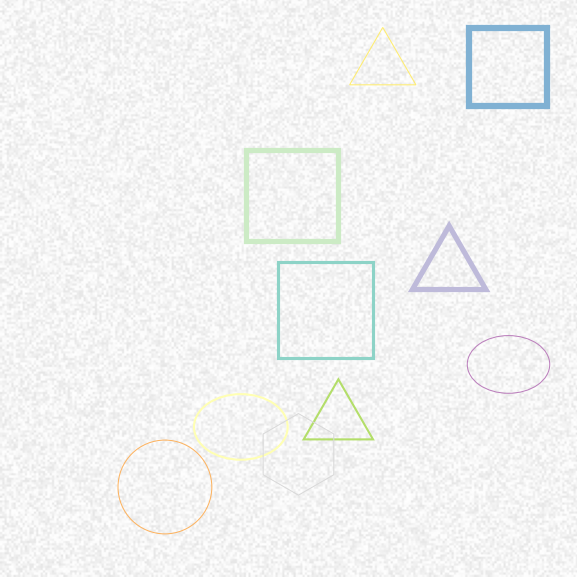[{"shape": "square", "thickness": 1.5, "radius": 0.41, "center": [0.563, 0.463]}, {"shape": "oval", "thickness": 1, "radius": 0.41, "center": [0.417, 0.26]}, {"shape": "triangle", "thickness": 2.5, "radius": 0.37, "center": [0.778, 0.535]}, {"shape": "square", "thickness": 3, "radius": 0.34, "center": [0.88, 0.883]}, {"shape": "circle", "thickness": 0.5, "radius": 0.41, "center": [0.286, 0.156]}, {"shape": "triangle", "thickness": 1, "radius": 0.35, "center": [0.586, 0.273]}, {"shape": "hexagon", "thickness": 0.5, "radius": 0.35, "center": [0.517, 0.212]}, {"shape": "oval", "thickness": 0.5, "radius": 0.36, "center": [0.881, 0.368]}, {"shape": "square", "thickness": 2.5, "radius": 0.4, "center": [0.506, 0.661]}, {"shape": "triangle", "thickness": 0.5, "radius": 0.33, "center": [0.663, 0.885]}]